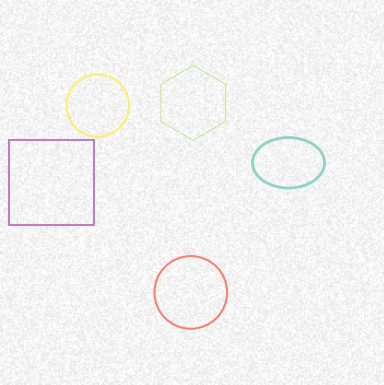[{"shape": "oval", "thickness": 2, "radius": 0.47, "center": [0.749, 0.577]}, {"shape": "circle", "thickness": 1.5, "radius": 0.47, "center": [0.496, 0.24]}, {"shape": "hexagon", "thickness": 0.5, "radius": 0.48, "center": [0.502, 0.733]}, {"shape": "square", "thickness": 1.5, "radius": 0.55, "center": [0.133, 0.525]}, {"shape": "circle", "thickness": 1.5, "radius": 0.41, "center": [0.254, 0.726]}]